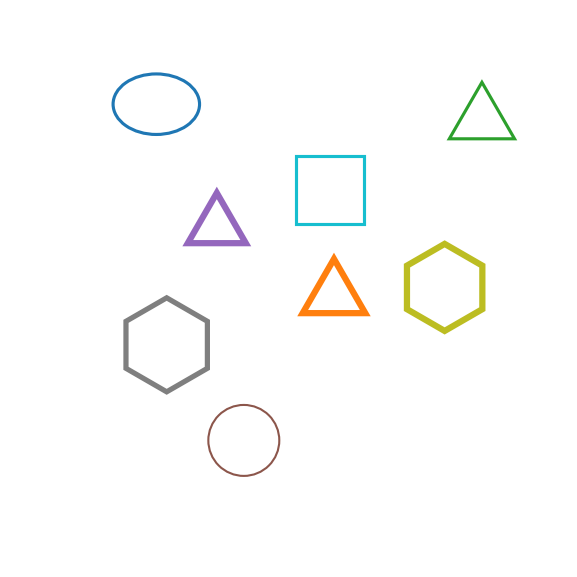[{"shape": "oval", "thickness": 1.5, "radius": 0.37, "center": [0.271, 0.819]}, {"shape": "triangle", "thickness": 3, "radius": 0.31, "center": [0.578, 0.488]}, {"shape": "triangle", "thickness": 1.5, "radius": 0.33, "center": [0.835, 0.791]}, {"shape": "triangle", "thickness": 3, "radius": 0.29, "center": [0.375, 0.607]}, {"shape": "circle", "thickness": 1, "radius": 0.31, "center": [0.422, 0.236]}, {"shape": "hexagon", "thickness": 2.5, "radius": 0.41, "center": [0.289, 0.402]}, {"shape": "hexagon", "thickness": 3, "radius": 0.38, "center": [0.77, 0.501]}, {"shape": "square", "thickness": 1.5, "radius": 0.3, "center": [0.571, 0.67]}]